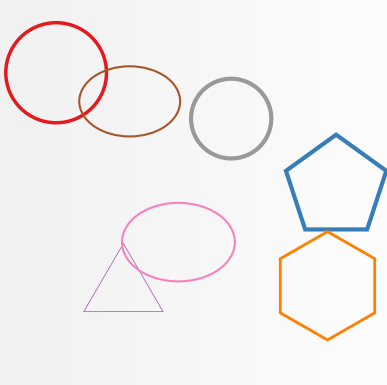[{"shape": "circle", "thickness": 2.5, "radius": 0.65, "center": [0.145, 0.811]}, {"shape": "pentagon", "thickness": 3, "radius": 0.68, "center": [0.867, 0.514]}, {"shape": "triangle", "thickness": 0.5, "radius": 0.59, "center": [0.318, 0.249]}, {"shape": "hexagon", "thickness": 2, "radius": 0.7, "center": [0.845, 0.258]}, {"shape": "oval", "thickness": 1.5, "radius": 0.65, "center": [0.335, 0.737]}, {"shape": "oval", "thickness": 1.5, "radius": 0.73, "center": [0.46, 0.371]}, {"shape": "circle", "thickness": 3, "radius": 0.52, "center": [0.597, 0.692]}]